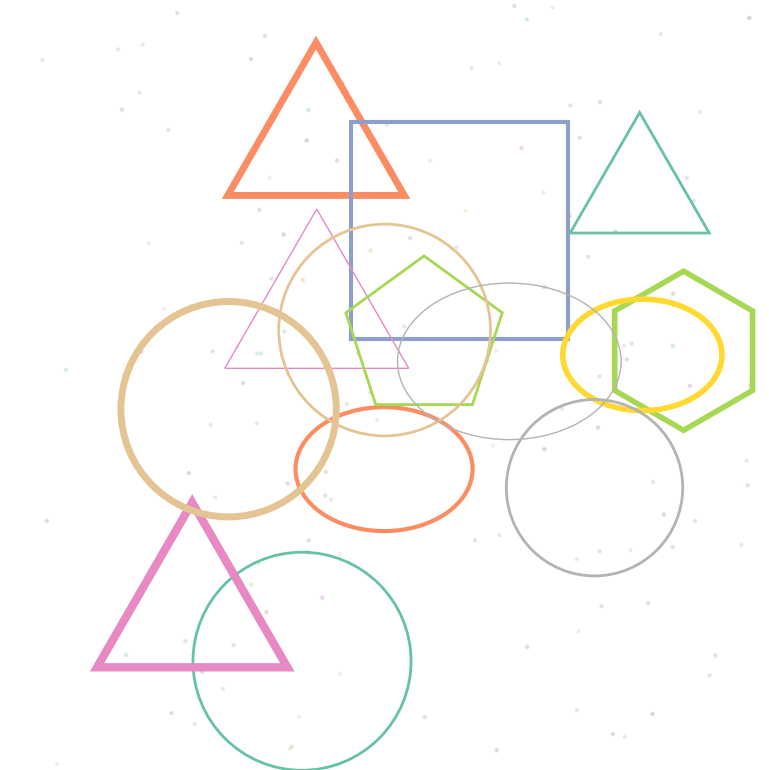[{"shape": "triangle", "thickness": 1, "radius": 0.52, "center": [0.831, 0.75]}, {"shape": "circle", "thickness": 1, "radius": 0.71, "center": [0.392, 0.141]}, {"shape": "oval", "thickness": 1.5, "radius": 0.58, "center": [0.499, 0.391]}, {"shape": "triangle", "thickness": 2.5, "radius": 0.66, "center": [0.41, 0.812]}, {"shape": "square", "thickness": 1.5, "radius": 0.71, "center": [0.597, 0.7]}, {"shape": "triangle", "thickness": 3, "radius": 0.71, "center": [0.25, 0.205]}, {"shape": "triangle", "thickness": 0.5, "radius": 0.69, "center": [0.411, 0.591]}, {"shape": "pentagon", "thickness": 1, "radius": 0.53, "center": [0.551, 0.561]}, {"shape": "hexagon", "thickness": 2, "radius": 0.52, "center": [0.888, 0.545]}, {"shape": "oval", "thickness": 2, "radius": 0.52, "center": [0.834, 0.539]}, {"shape": "circle", "thickness": 2.5, "radius": 0.7, "center": [0.297, 0.469]}, {"shape": "circle", "thickness": 1, "radius": 0.69, "center": [0.5, 0.571]}, {"shape": "oval", "thickness": 0.5, "radius": 0.73, "center": [0.661, 0.531]}, {"shape": "circle", "thickness": 1, "radius": 0.57, "center": [0.772, 0.367]}]